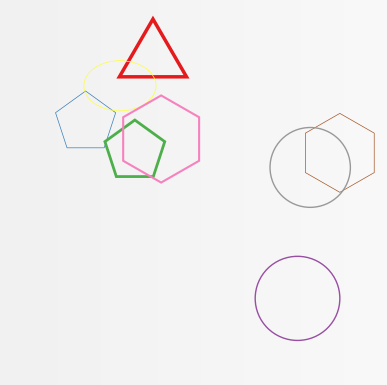[{"shape": "triangle", "thickness": 2.5, "radius": 0.5, "center": [0.395, 0.85]}, {"shape": "pentagon", "thickness": 0.5, "radius": 0.41, "center": [0.221, 0.682]}, {"shape": "pentagon", "thickness": 2, "radius": 0.41, "center": [0.348, 0.607]}, {"shape": "circle", "thickness": 1, "radius": 0.55, "center": [0.768, 0.225]}, {"shape": "oval", "thickness": 0.5, "radius": 0.47, "center": [0.31, 0.777]}, {"shape": "hexagon", "thickness": 0.5, "radius": 0.51, "center": [0.877, 0.603]}, {"shape": "hexagon", "thickness": 1.5, "radius": 0.57, "center": [0.416, 0.639]}, {"shape": "circle", "thickness": 1, "radius": 0.52, "center": [0.801, 0.565]}]